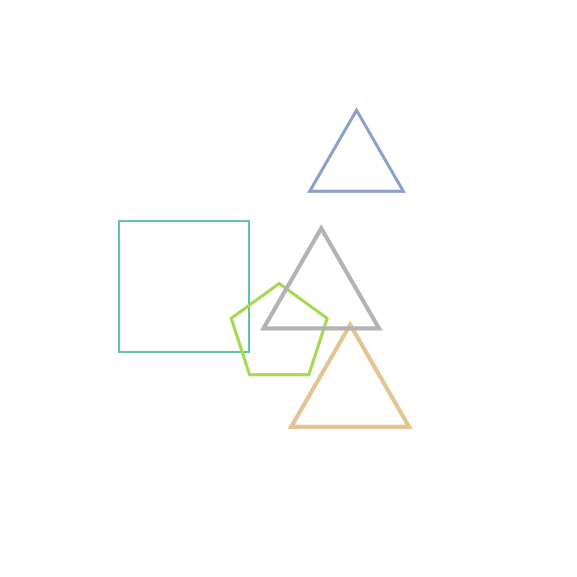[{"shape": "square", "thickness": 1, "radius": 0.57, "center": [0.318, 0.503]}, {"shape": "triangle", "thickness": 1.5, "radius": 0.47, "center": [0.617, 0.715]}, {"shape": "pentagon", "thickness": 1.5, "radius": 0.44, "center": [0.483, 0.421]}, {"shape": "triangle", "thickness": 2, "radius": 0.59, "center": [0.606, 0.319]}, {"shape": "triangle", "thickness": 2, "radius": 0.58, "center": [0.556, 0.488]}]